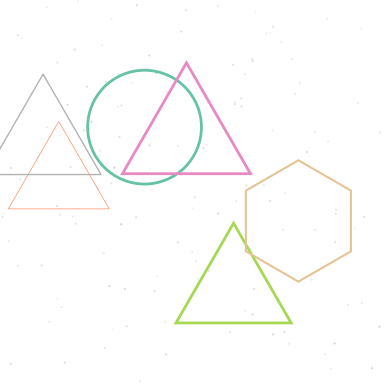[{"shape": "circle", "thickness": 2, "radius": 0.74, "center": [0.375, 0.67]}, {"shape": "triangle", "thickness": 0.5, "radius": 0.76, "center": [0.153, 0.533]}, {"shape": "triangle", "thickness": 2, "radius": 0.96, "center": [0.484, 0.645]}, {"shape": "triangle", "thickness": 2, "radius": 0.86, "center": [0.607, 0.248]}, {"shape": "hexagon", "thickness": 1.5, "radius": 0.79, "center": [0.775, 0.426]}, {"shape": "triangle", "thickness": 1, "radius": 0.87, "center": [0.112, 0.634]}]